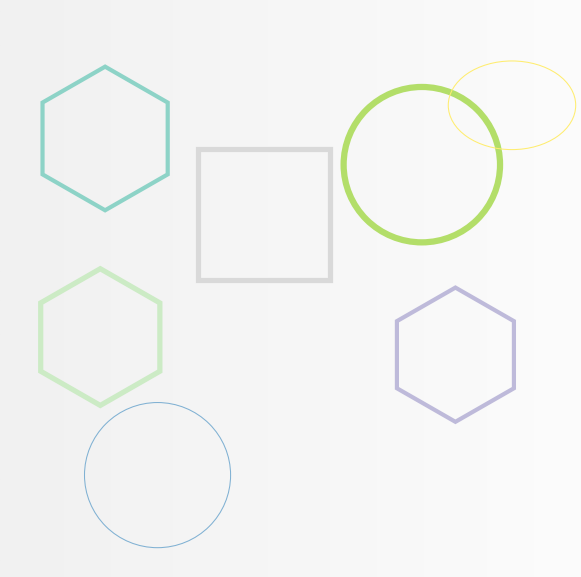[{"shape": "hexagon", "thickness": 2, "radius": 0.62, "center": [0.181, 0.759]}, {"shape": "hexagon", "thickness": 2, "radius": 0.58, "center": [0.784, 0.385]}, {"shape": "circle", "thickness": 0.5, "radius": 0.63, "center": [0.271, 0.176]}, {"shape": "circle", "thickness": 3, "radius": 0.67, "center": [0.726, 0.714]}, {"shape": "square", "thickness": 2.5, "radius": 0.57, "center": [0.454, 0.628]}, {"shape": "hexagon", "thickness": 2.5, "radius": 0.59, "center": [0.173, 0.415]}, {"shape": "oval", "thickness": 0.5, "radius": 0.55, "center": [0.881, 0.817]}]